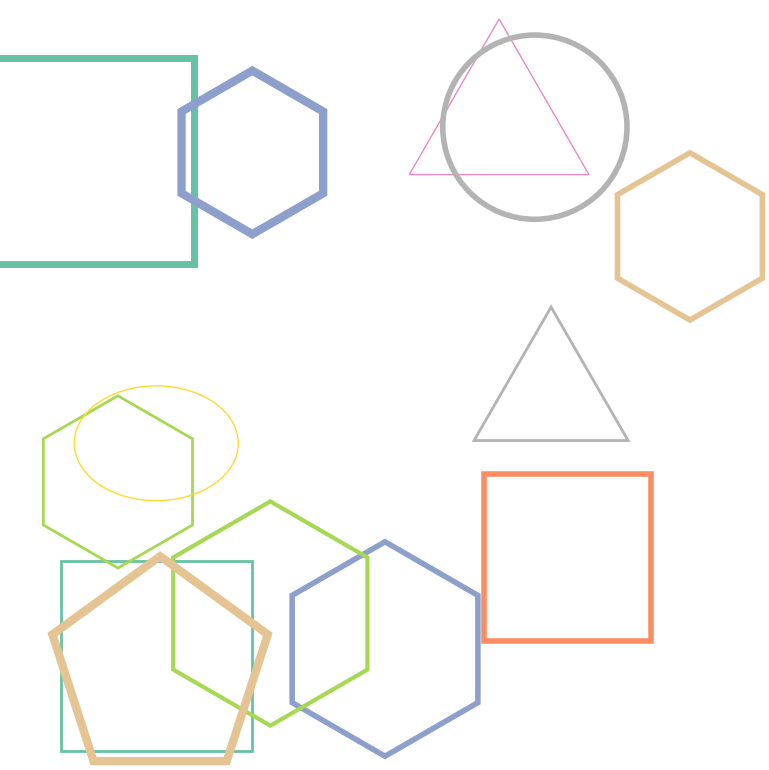[{"shape": "square", "thickness": 1, "radius": 0.62, "center": [0.203, 0.148]}, {"shape": "square", "thickness": 2.5, "radius": 0.67, "center": [0.118, 0.791]}, {"shape": "square", "thickness": 2, "radius": 0.54, "center": [0.737, 0.276]}, {"shape": "hexagon", "thickness": 3, "radius": 0.53, "center": [0.328, 0.802]}, {"shape": "hexagon", "thickness": 2, "radius": 0.7, "center": [0.5, 0.157]}, {"shape": "triangle", "thickness": 0.5, "radius": 0.67, "center": [0.648, 0.841]}, {"shape": "hexagon", "thickness": 1.5, "radius": 0.73, "center": [0.351, 0.203]}, {"shape": "hexagon", "thickness": 1, "radius": 0.56, "center": [0.153, 0.374]}, {"shape": "oval", "thickness": 0.5, "radius": 0.53, "center": [0.203, 0.424]}, {"shape": "hexagon", "thickness": 2, "radius": 0.54, "center": [0.896, 0.693]}, {"shape": "pentagon", "thickness": 3, "radius": 0.74, "center": [0.208, 0.131]}, {"shape": "circle", "thickness": 2, "radius": 0.6, "center": [0.695, 0.835]}, {"shape": "triangle", "thickness": 1, "radius": 0.58, "center": [0.716, 0.486]}]